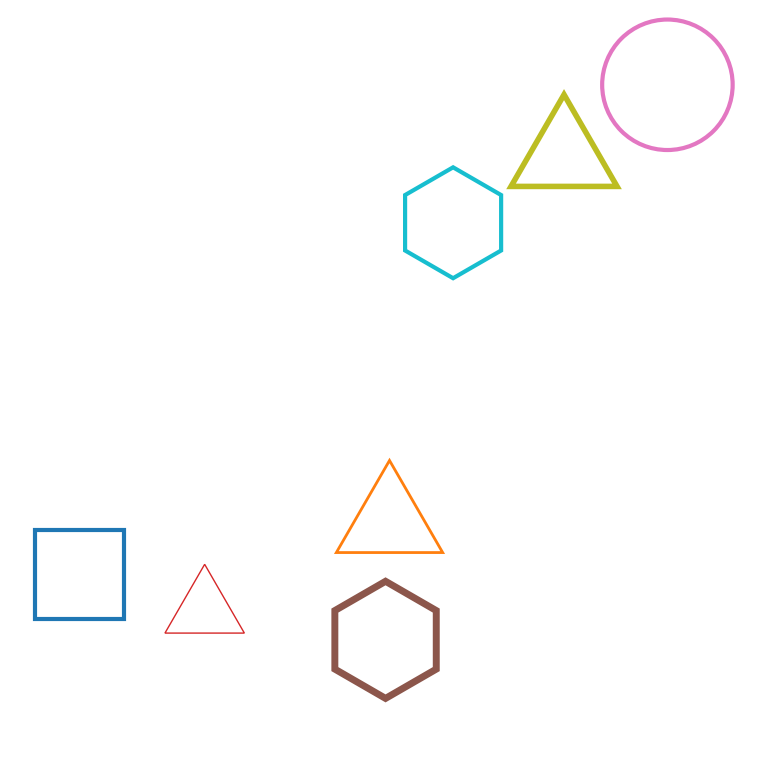[{"shape": "square", "thickness": 1.5, "radius": 0.29, "center": [0.103, 0.254]}, {"shape": "triangle", "thickness": 1, "radius": 0.4, "center": [0.506, 0.322]}, {"shape": "triangle", "thickness": 0.5, "radius": 0.3, "center": [0.266, 0.208]}, {"shape": "hexagon", "thickness": 2.5, "radius": 0.38, "center": [0.501, 0.169]}, {"shape": "circle", "thickness": 1.5, "radius": 0.42, "center": [0.867, 0.89]}, {"shape": "triangle", "thickness": 2, "radius": 0.4, "center": [0.733, 0.798]}, {"shape": "hexagon", "thickness": 1.5, "radius": 0.36, "center": [0.588, 0.711]}]